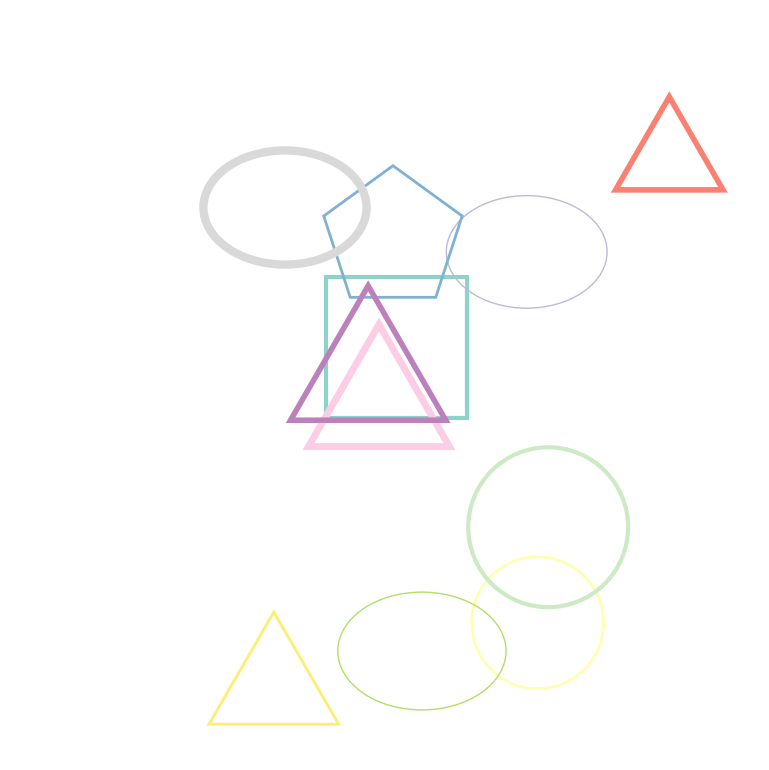[{"shape": "square", "thickness": 1.5, "radius": 0.46, "center": [0.515, 0.549]}, {"shape": "circle", "thickness": 1, "radius": 0.43, "center": [0.698, 0.191]}, {"shape": "oval", "thickness": 0.5, "radius": 0.52, "center": [0.684, 0.673]}, {"shape": "triangle", "thickness": 2, "radius": 0.4, "center": [0.869, 0.794]}, {"shape": "pentagon", "thickness": 1, "radius": 0.47, "center": [0.51, 0.69]}, {"shape": "oval", "thickness": 0.5, "radius": 0.55, "center": [0.548, 0.155]}, {"shape": "triangle", "thickness": 2.5, "radius": 0.53, "center": [0.492, 0.473]}, {"shape": "oval", "thickness": 3, "radius": 0.53, "center": [0.37, 0.731]}, {"shape": "triangle", "thickness": 2, "radius": 0.58, "center": [0.478, 0.512]}, {"shape": "circle", "thickness": 1.5, "radius": 0.52, "center": [0.712, 0.315]}, {"shape": "triangle", "thickness": 1, "radius": 0.49, "center": [0.356, 0.108]}]